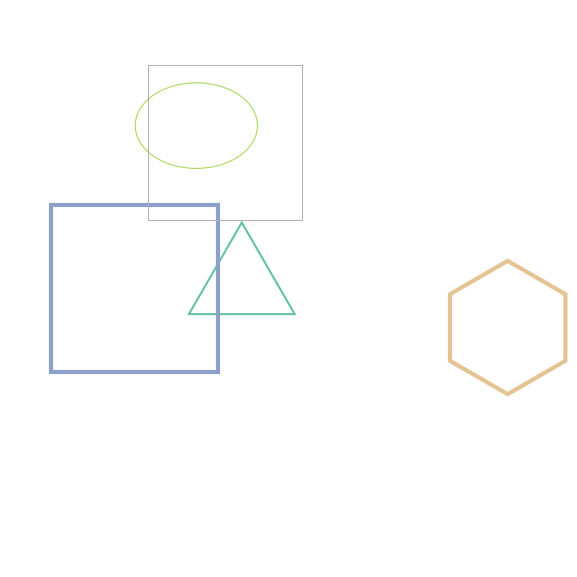[{"shape": "triangle", "thickness": 1, "radius": 0.53, "center": [0.419, 0.508]}, {"shape": "square", "thickness": 2, "radius": 0.72, "center": [0.233, 0.499]}, {"shape": "oval", "thickness": 0.5, "radius": 0.53, "center": [0.34, 0.782]}, {"shape": "hexagon", "thickness": 2, "radius": 0.58, "center": [0.879, 0.432]}, {"shape": "square", "thickness": 0.5, "radius": 0.67, "center": [0.39, 0.752]}]